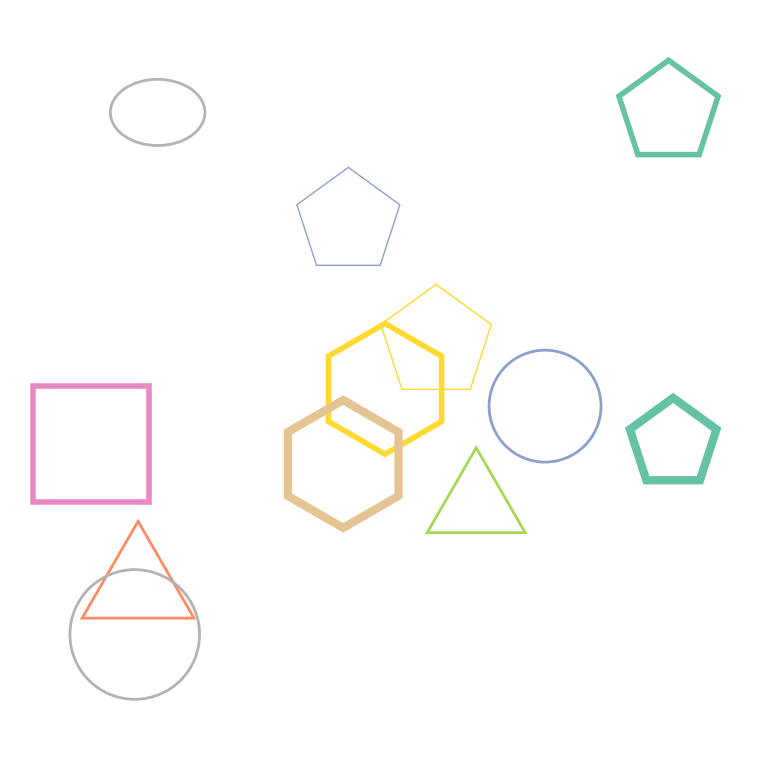[{"shape": "pentagon", "thickness": 2, "radius": 0.34, "center": [0.868, 0.854]}, {"shape": "pentagon", "thickness": 3, "radius": 0.3, "center": [0.874, 0.424]}, {"shape": "triangle", "thickness": 1, "radius": 0.42, "center": [0.179, 0.239]}, {"shape": "circle", "thickness": 1, "radius": 0.36, "center": [0.708, 0.473]}, {"shape": "pentagon", "thickness": 0.5, "radius": 0.35, "center": [0.452, 0.712]}, {"shape": "square", "thickness": 2, "radius": 0.38, "center": [0.118, 0.423]}, {"shape": "triangle", "thickness": 1, "radius": 0.37, "center": [0.618, 0.345]}, {"shape": "pentagon", "thickness": 0.5, "radius": 0.38, "center": [0.566, 0.555]}, {"shape": "hexagon", "thickness": 2, "radius": 0.42, "center": [0.5, 0.495]}, {"shape": "hexagon", "thickness": 3, "radius": 0.41, "center": [0.446, 0.397]}, {"shape": "circle", "thickness": 1, "radius": 0.42, "center": [0.175, 0.176]}, {"shape": "oval", "thickness": 1, "radius": 0.31, "center": [0.205, 0.854]}]